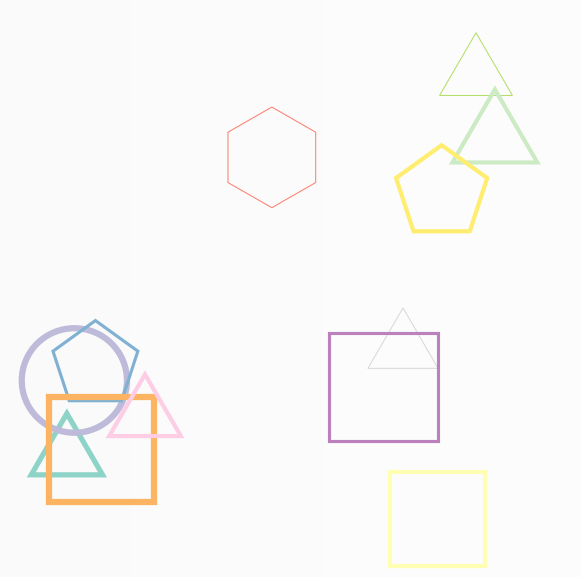[{"shape": "triangle", "thickness": 2.5, "radius": 0.35, "center": [0.115, 0.212]}, {"shape": "square", "thickness": 2, "radius": 0.41, "center": [0.753, 0.101]}, {"shape": "circle", "thickness": 3, "radius": 0.45, "center": [0.128, 0.34]}, {"shape": "hexagon", "thickness": 0.5, "radius": 0.44, "center": [0.468, 0.727]}, {"shape": "pentagon", "thickness": 1.5, "radius": 0.38, "center": [0.164, 0.367]}, {"shape": "square", "thickness": 3, "radius": 0.45, "center": [0.175, 0.221]}, {"shape": "triangle", "thickness": 0.5, "radius": 0.36, "center": [0.819, 0.87]}, {"shape": "triangle", "thickness": 2, "radius": 0.36, "center": [0.249, 0.28]}, {"shape": "triangle", "thickness": 0.5, "radius": 0.35, "center": [0.693, 0.396]}, {"shape": "square", "thickness": 1.5, "radius": 0.47, "center": [0.66, 0.329]}, {"shape": "triangle", "thickness": 2, "radius": 0.42, "center": [0.851, 0.76]}, {"shape": "pentagon", "thickness": 2, "radius": 0.41, "center": [0.76, 0.665]}]